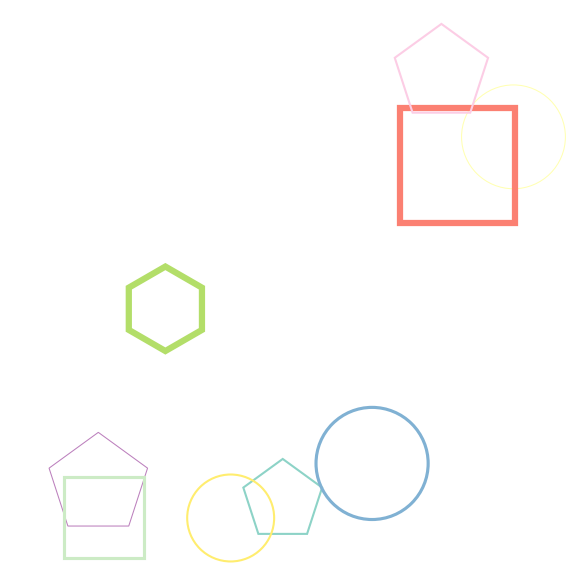[{"shape": "pentagon", "thickness": 1, "radius": 0.36, "center": [0.49, 0.133]}, {"shape": "circle", "thickness": 0.5, "radius": 0.45, "center": [0.889, 0.762]}, {"shape": "square", "thickness": 3, "radius": 0.5, "center": [0.793, 0.713]}, {"shape": "circle", "thickness": 1.5, "radius": 0.49, "center": [0.644, 0.197]}, {"shape": "hexagon", "thickness": 3, "radius": 0.37, "center": [0.286, 0.464]}, {"shape": "pentagon", "thickness": 1, "radius": 0.42, "center": [0.764, 0.873]}, {"shape": "pentagon", "thickness": 0.5, "radius": 0.45, "center": [0.17, 0.161]}, {"shape": "square", "thickness": 1.5, "radius": 0.35, "center": [0.18, 0.103]}, {"shape": "circle", "thickness": 1, "radius": 0.38, "center": [0.399, 0.102]}]